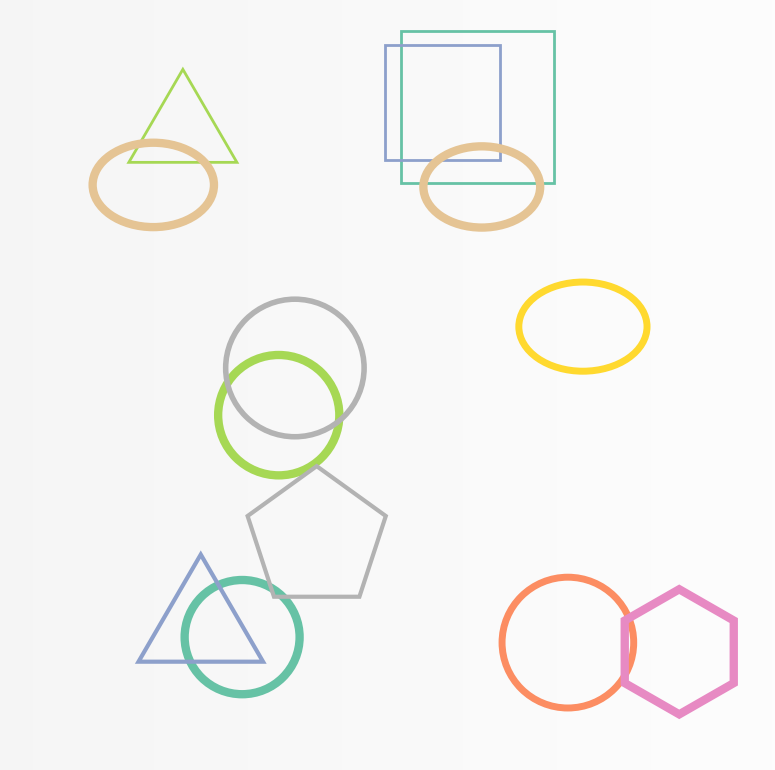[{"shape": "circle", "thickness": 3, "radius": 0.37, "center": [0.312, 0.173]}, {"shape": "square", "thickness": 1, "radius": 0.49, "center": [0.616, 0.861]}, {"shape": "circle", "thickness": 2.5, "radius": 0.42, "center": [0.733, 0.165]}, {"shape": "triangle", "thickness": 1.5, "radius": 0.46, "center": [0.259, 0.187]}, {"shape": "square", "thickness": 1, "radius": 0.37, "center": [0.571, 0.867]}, {"shape": "hexagon", "thickness": 3, "radius": 0.41, "center": [0.876, 0.153]}, {"shape": "circle", "thickness": 3, "radius": 0.39, "center": [0.36, 0.461]}, {"shape": "triangle", "thickness": 1, "radius": 0.4, "center": [0.236, 0.829]}, {"shape": "oval", "thickness": 2.5, "radius": 0.41, "center": [0.752, 0.576]}, {"shape": "oval", "thickness": 3, "radius": 0.39, "center": [0.198, 0.76]}, {"shape": "oval", "thickness": 3, "radius": 0.38, "center": [0.622, 0.757]}, {"shape": "circle", "thickness": 2, "radius": 0.45, "center": [0.38, 0.522]}, {"shape": "pentagon", "thickness": 1.5, "radius": 0.47, "center": [0.409, 0.301]}]